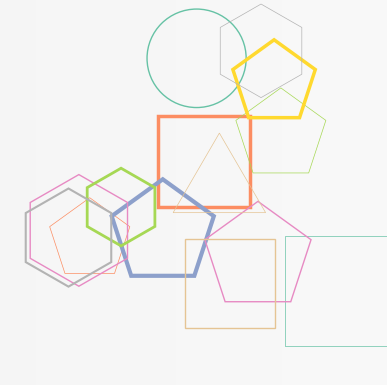[{"shape": "square", "thickness": 0.5, "radius": 0.72, "center": [0.877, 0.244]}, {"shape": "circle", "thickness": 1, "radius": 0.64, "center": [0.507, 0.849]}, {"shape": "square", "thickness": 2.5, "radius": 0.59, "center": [0.527, 0.58]}, {"shape": "pentagon", "thickness": 0.5, "radius": 0.54, "center": [0.232, 0.378]}, {"shape": "pentagon", "thickness": 3, "radius": 0.69, "center": [0.42, 0.396]}, {"shape": "pentagon", "thickness": 1, "radius": 0.72, "center": [0.666, 0.333]}, {"shape": "hexagon", "thickness": 1, "radius": 0.72, "center": [0.204, 0.402]}, {"shape": "pentagon", "thickness": 0.5, "radius": 0.61, "center": [0.725, 0.65]}, {"shape": "hexagon", "thickness": 2, "radius": 0.5, "center": [0.312, 0.462]}, {"shape": "pentagon", "thickness": 2.5, "radius": 0.56, "center": [0.707, 0.785]}, {"shape": "triangle", "thickness": 0.5, "radius": 0.69, "center": [0.566, 0.517]}, {"shape": "square", "thickness": 1, "radius": 0.58, "center": [0.594, 0.264]}, {"shape": "hexagon", "thickness": 1.5, "radius": 0.64, "center": [0.177, 0.383]}, {"shape": "hexagon", "thickness": 0.5, "radius": 0.61, "center": [0.674, 0.868]}]